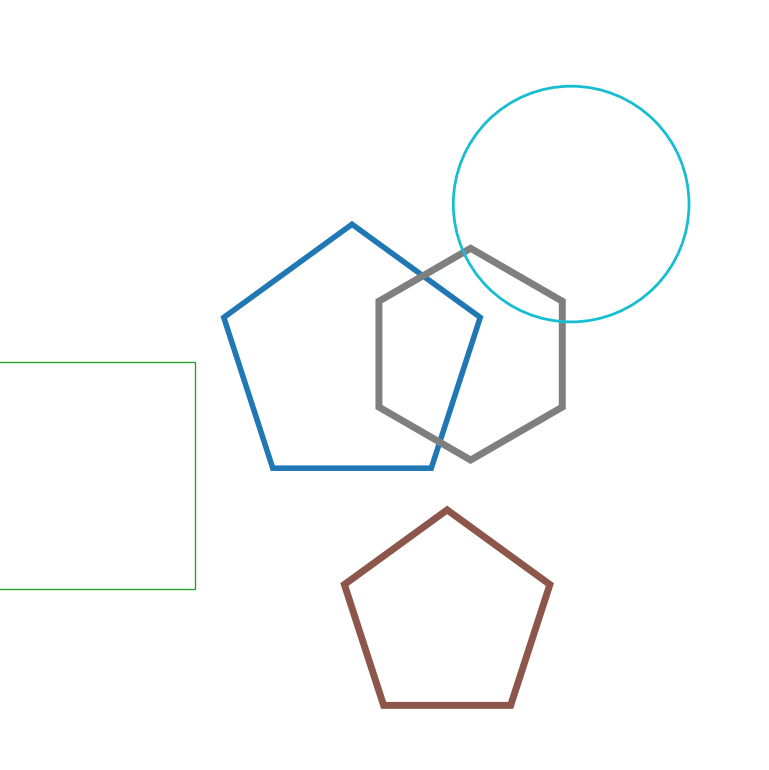[{"shape": "pentagon", "thickness": 2, "radius": 0.88, "center": [0.457, 0.534]}, {"shape": "square", "thickness": 0.5, "radius": 0.74, "center": [0.106, 0.382]}, {"shape": "pentagon", "thickness": 2.5, "radius": 0.7, "center": [0.581, 0.197]}, {"shape": "hexagon", "thickness": 2.5, "radius": 0.69, "center": [0.611, 0.54]}, {"shape": "circle", "thickness": 1, "radius": 0.77, "center": [0.742, 0.735]}]